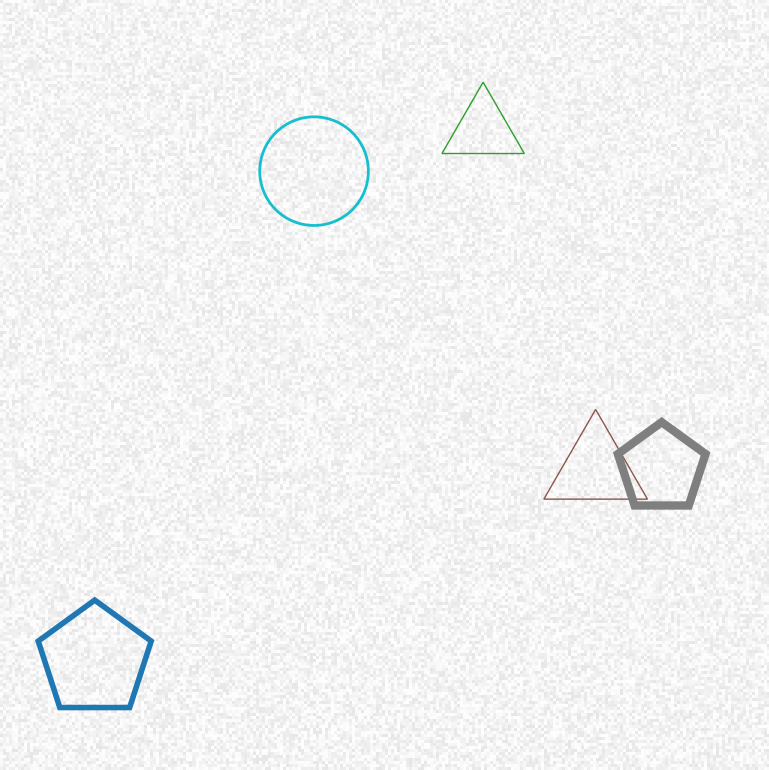[{"shape": "pentagon", "thickness": 2, "radius": 0.39, "center": [0.123, 0.144]}, {"shape": "triangle", "thickness": 0.5, "radius": 0.31, "center": [0.627, 0.831]}, {"shape": "triangle", "thickness": 0.5, "radius": 0.39, "center": [0.774, 0.391]}, {"shape": "pentagon", "thickness": 3, "radius": 0.3, "center": [0.859, 0.392]}, {"shape": "circle", "thickness": 1, "radius": 0.35, "center": [0.408, 0.778]}]